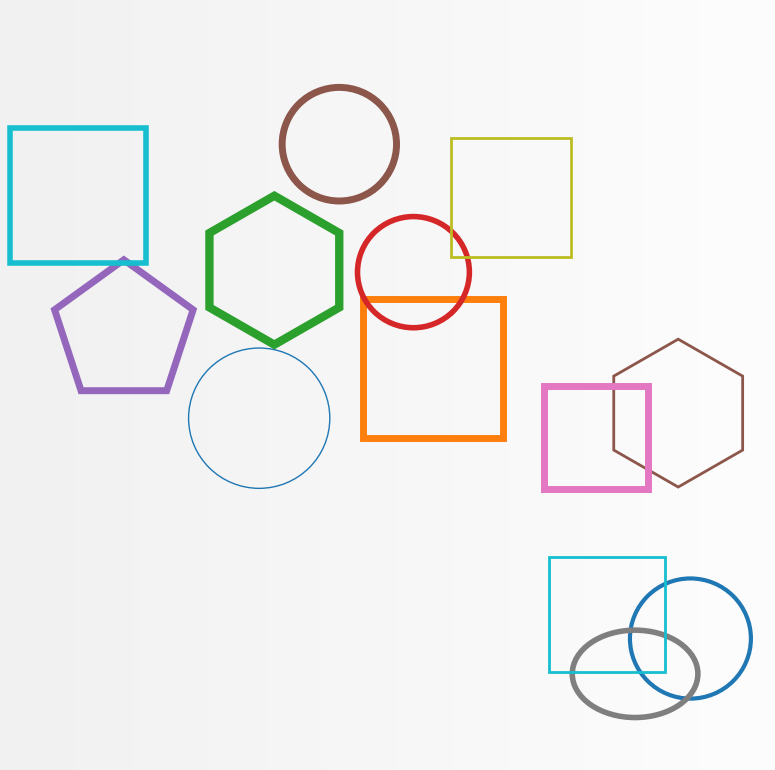[{"shape": "circle", "thickness": 1.5, "radius": 0.39, "center": [0.891, 0.171]}, {"shape": "circle", "thickness": 0.5, "radius": 0.46, "center": [0.334, 0.457]}, {"shape": "square", "thickness": 2.5, "radius": 0.45, "center": [0.558, 0.521]}, {"shape": "hexagon", "thickness": 3, "radius": 0.48, "center": [0.354, 0.649]}, {"shape": "circle", "thickness": 2, "radius": 0.36, "center": [0.533, 0.647]}, {"shape": "pentagon", "thickness": 2.5, "radius": 0.47, "center": [0.16, 0.569]}, {"shape": "circle", "thickness": 2.5, "radius": 0.37, "center": [0.438, 0.813]}, {"shape": "hexagon", "thickness": 1, "radius": 0.48, "center": [0.875, 0.464]}, {"shape": "square", "thickness": 2.5, "radius": 0.33, "center": [0.769, 0.432]}, {"shape": "oval", "thickness": 2, "radius": 0.41, "center": [0.819, 0.125]}, {"shape": "square", "thickness": 1, "radius": 0.39, "center": [0.66, 0.744]}, {"shape": "square", "thickness": 1, "radius": 0.37, "center": [0.784, 0.202]}, {"shape": "square", "thickness": 2, "radius": 0.44, "center": [0.101, 0.746]}]